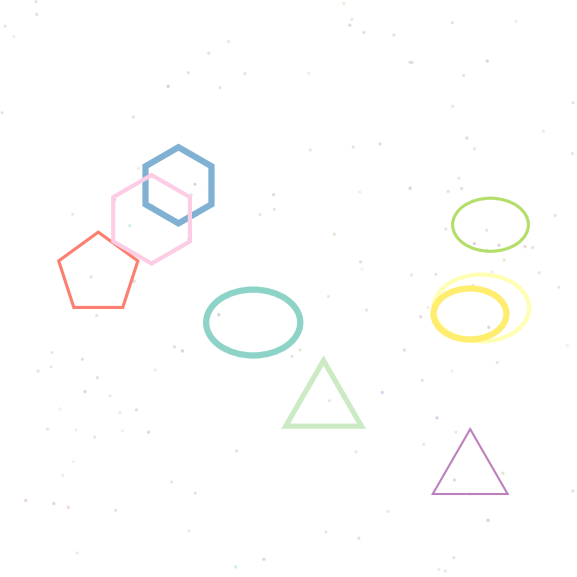[{"shape": "oval", "thickness": 3, "radius": 0.41, "center": [0.438, 0.441]}, {"shape": "oval", "thickness": 2, "radius": 0.41, "center": [0.834, 0.466]}, {"shape": "pentagon", "thickness": 1.5, "radius": 0.36, "center": [0.17, 0.525]}, {"shape": "hexagon", "thickness": 3, "radius": 0.33, "center": [0.309, 0.678]}, {"shape": "oval", "thickness": 1.5, "radius": 0.33, "center": [0.849, 0.61]}, {"shape": "hexagon", "thickness": 2, "radius": 0.38, "center": [0.262, 0.619]}, {"shape": "triangle", "thickness": 1, "radius": 0.37, "center": [0.814, 0.181]}, {"shape": "triangle", "thickness": 2.5, "radius": 0.38, "center": [0.56, 0.299]}, {"shape": "oval", "thickness": 3, "radius": 0.32, "center": [0.814, 0.455]}]